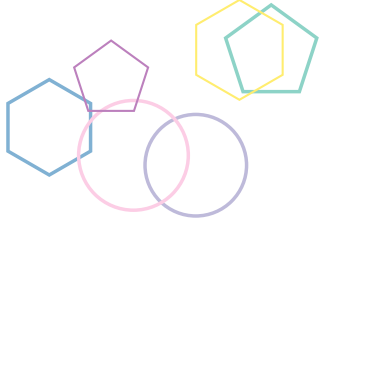[{"shape": "pentagon", "thickness": 2.5, "radius": 0.62, "center": [0.704, 0.863]}, {"shape": "circle", "thickness": 2.5, "radius": 0.66, "center": [0.509, 0.571]}, {"shape": "hexagon", "thickness": 2.5, "radius": 0.62, "center": [0.128, 0.669]}, {"shape": "circle", "thickness": 2.5, "radius": 0.71, "center": [0.347, 0.597]}, {"shape": "pentagon", "thickness": 1.5, "radius": 0.5, "center": [0.289, 0.794]}, {"shape": "hexagon", "thickness": 1.5, "radius": 0.65, "center": [0.622, 0.87]}]